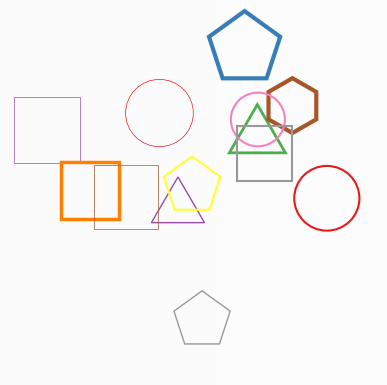[{"shape": "circle", "thickness": 0.5, "radius": 0.44, "center": [0.412, 0.706]}, {"shape": "circle", "thickness": 1.5, "radius": 0.42, "center": [0.843, 0.485]}, {"shape": "pentagon", "thickness": 3, "radius": 0.48, "center": [0.631, 0.875]}, {"shape": "triangle", "thickness": 2, "radius": 0.42, "center": [0.664, 0.645]}, {"shape": "triangle", "thickness": 1, "radius": 0.4, "center": [0.459, 0.461]}, {"shape": "square", "thickness": 0.5, "radius": 0.43, "center": [0.121, 0.663]}, {"shape": "square", "thickness": 2.5, "radius": 0.37, "center": [0.232, 0.505]}, {"shape": "pentagon", "thickness": 1.5, "radius": 0.38, "center": [0.496, 0.517]}, {"shape": "square", "thickness": 0.5, "radius": 0.42, "center": [0.325, 0.489]}, {"shape": "hexagon", "thickness": 3, "radius": 0.36, "center": [0.755, 0.726]}, {"shape": "circle", "thickness": 1.5, "radius": 0.35, "center": [0.665, 0.69]}, {"shape": "square", "thickness": 1.5, "radius": 0.36, "center": [0.684, 0.601]}, {"shape": "pentagon", "thickness": 1, "radius": 0.38, "center": [0.521, 0.168]}]